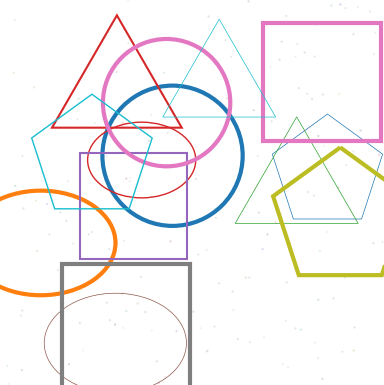[{"shape": "circle", "thickness": 3, "radius": 0.91, "center": [0.448, 0.595]}, {"shape": "pentagon", "thickness": 0.5, "radius": 0.75, "center": [0.851, 0.553]}, {"shape": "oval", "thickness": 3, "radius": 0.97, "center": [0.106, 0.369]}, {"shape": "triangle", "thickness": 0.5, "radius": 0.92, "center": [0.771, 0.512]}, {"shape": "oval", "thickness": 1, "radius": 0.7, "center": [0.368, 0.584]}, {"shape": "triangle", "thickness": 1.5, "radius": 0.97, "center": [0.304, 0.766]}, {"shape": "square", "thickness": 1.5, "radius": 0.69, "center": [0.346, 0.465]}, {"shape": "oval", "thickness": 0.5, "radius": 0.92, "center": [0.3, 0.109]}, {"shape": "square", "thickness": 3, "radius": 0.76, "center": [0.836, 0.787]}, {"shape": "circle", "thickness": 3, "radius": 0.83, "center": [0.433, 0.733]}, {"shape": "square", "thickness": 3, "radius": 0.83, "center": [0.327, 0.148]}, {"shape": "pentagon", "thickness": 3, "radius": 0.92, "center": [0.884, 0.434]}, {"shape": "pentagon", "thickness": 1, "radius": 0.82, "center": [0.239, 0.591]}, {"shape": "triangle", "thickness": 0.5, "radius": 0.85, "center": [0.569, 0.781]}]